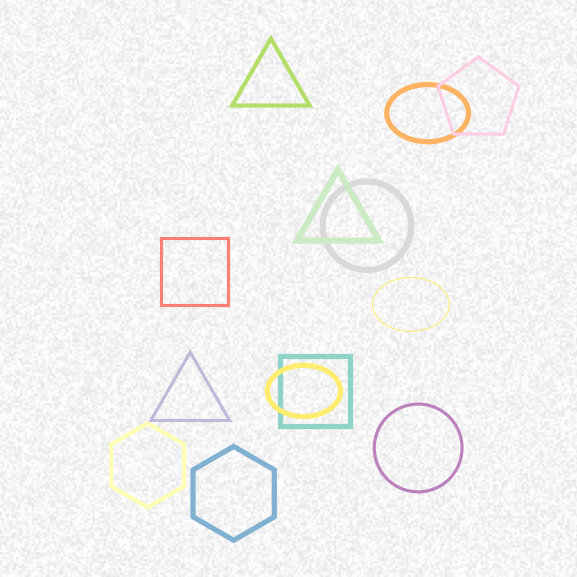[{"shape": "square", "thickness": 2.5, "radius": 0.3, "center": [0.546, 0.322]}, {"shape": "hexagon", "thickness": 2, "radius": 0.36, "center": [0.256, 0.193]}, {"shape": "triangle", "thickness": 1.5, "radius": 0.39, "center": [0.329, 0.31]}, {"shape": "square", "thickness": 1.5, "radius": 0.29, "center": [0.337, 0.529]}, {"shape": "hexagon", "thickness": 2.5, "radius": 0.41, "center": [0.405, 0.145]}, {"shape": "oval", "thickness": 2.5, "radius": 0.35, "center": [0.74, 0.803]}, {"shape": "triangle", "thickness": 2, "radius": 0.39, "center": [0.469, 0.855]}, {"shape": "pentagon", "thickness": 1.5, "radius": 0.37, "center": [0.829, 0.827]}, {"shape": "circle", "thickness": 3, "radius": 0.38, "center": [0.635, 0.608]}, {"shape": "circle", "thickness": 1.5, "radius": 0.38, "center": [0.724, 0.223]}, {"shape": "triangle", "thickness": 3, "radius": 0.41, "center": [0.585, 0.624]}, {"shape": "oval", "thickness": 2.5, "radius": 0.32, "center": [0.526, 0.322]}, {"shape": "oval", "thickness": 0.5, "radius": 0.33, "center": [0.711, 0.472]}]